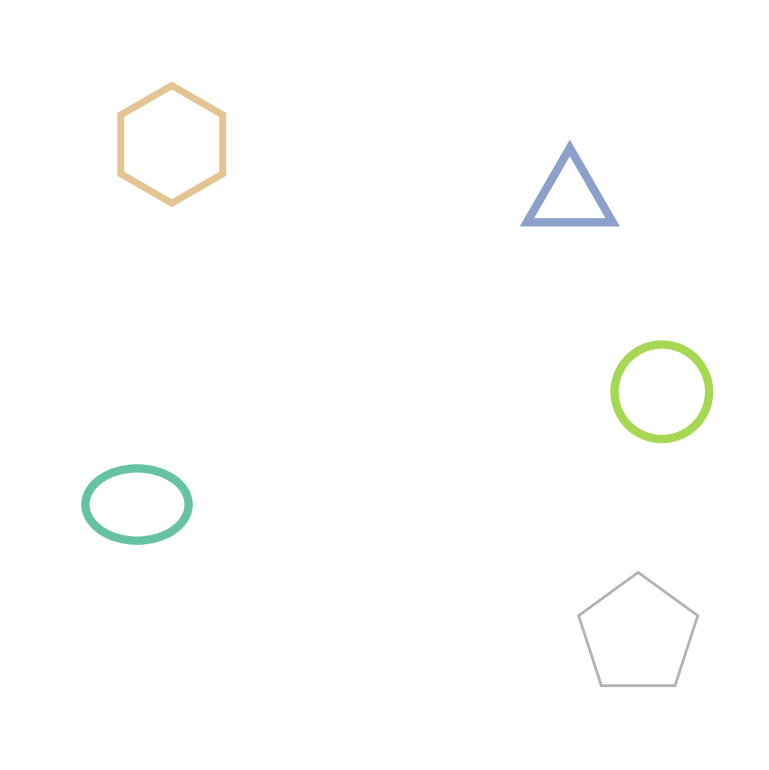[{"shape": "oval", "thickness": 3, "radius": 0.34, "center": [0.178, 0.345]}, {"shape": "triangle", "thickness": 3, "radius": 0.32, "center": [0.74, 0.743]}, {"shape": "circle", "thickness": 3, "radius": 0.31, "center": [0.86, 0.491]}, {"shape": "hexagon", "thickness": 2.5, "radius": 0.38, "center": [0.223, 0.813]}, {"shape": "pentagon", "thickness": 1, "radius": 0.41, "center": [0.829, 0.175]}]